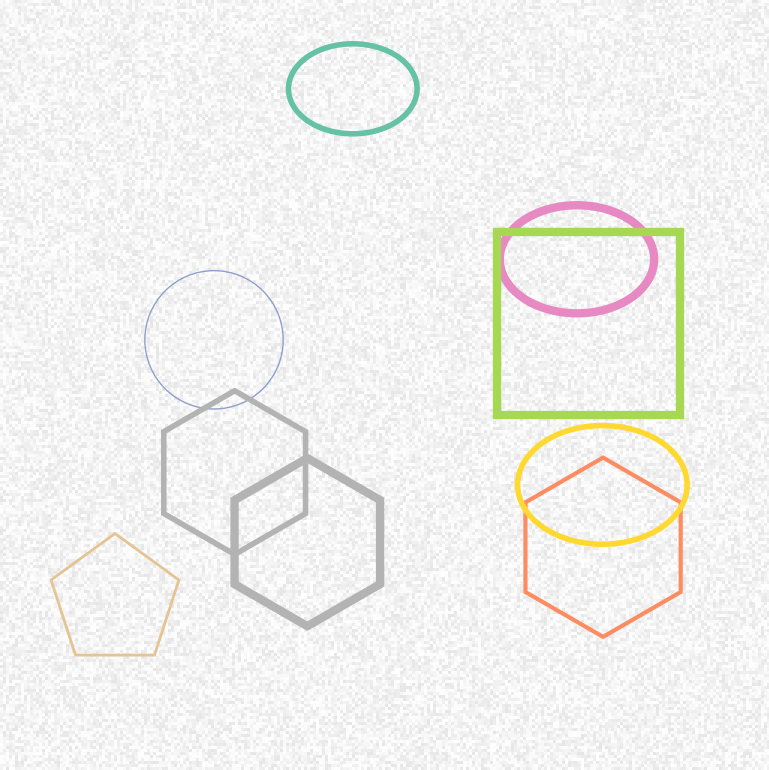[{"shape": "oval", "thickness": 2, "radius": 0.42, "center": [0.458, 0.885]}, {"shape": "hexagon", "thickness": 1.5, "radius": 0.58, "center": [0.783, 0.289]}, {"shape": "circle", "thickness": 0.5, "radius": 0.45, "center": [0.278, 0.559]}, {"shape": "oval", "thickness": 3, "radius": 0.5, "center": [0.749, 0.663]}, {"shape": "square", "thickness": 3, "radius": 0.59, "center": [0.764, 0.58]}, {"shape": "oval", "thickness": 2, "radius": 0.55, "center": [0.782, 0.37]}, {"shape": "pentagon", "thickness": 1, "radius": 0.44, "center": [0.149, 0.22]}, {"shape": "hexagon", "thickness": 3, "radius": 0.55, "center": [0.399, 0.296]}, {"shape": "hexagon", "thickness": 2, "radius": 0.53, "center": [0.305, 0.386]}]